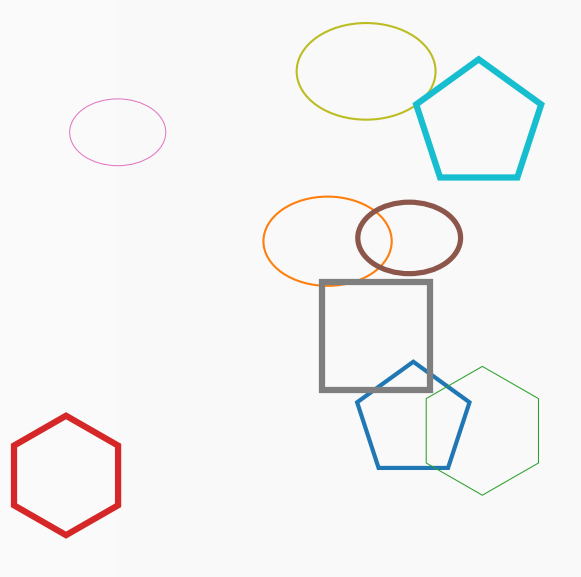[{"shape": "pentagon", "thickness": 2, "radius": 0.51, "center": [0.711, 0.271]}, {"shape": "oval", "thickness": 1, "radius": 0.55, "center": [0.564, 0.581]}, {"shape": "hexagon", "thickness": 0.5, "radius": 0.56, "center": [0.83, 0.253]}, {"shape": "hexagon", "thickness": 3, "radius": 0.52, "center": [0.114, 0.176]}, {"shape": "oval", "thickness": 2.5, "radius": 0.44, "center": [0.704, 0.587]}, {"shape": "oval", "thickness": 0.5, "radius": 0.41, "center": [0.203, 0.77]}, {"shape": "square", "thickness": 3, "radius": 0.47, "center": [0.647, 0.418]}, {"shape": "oval", "thickness": 1, "radius": 0.6, "center": [0.63, 0.876]}, {"shape": "pentagon", "thickness": 3, "radius": 0.57, "center": [0.824, 0.783]}]